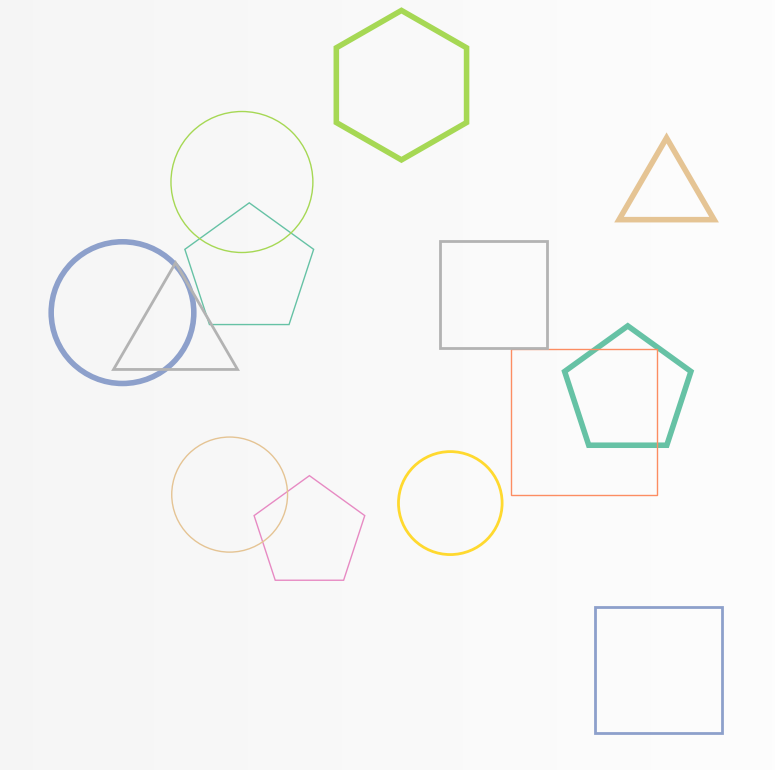[{"shape": "pentagon", "thickness": 0.5, "radius": 0.44, "center": [0.322, 0.649]}, {"shape": "pentagon", "thickness": 2, "radius": 0.43, "center": [0.81, 0.491]}, {"shape": "square", "thickness": 0.5, "radius": 0.47, "center": [0.754, 0.452]}, {"shape": "square", "thickness": 1, "radius": 0.41, "center": [0.85, 0.13]}, {"shape": "circle", "thickness": 2, "radius": 0.46, "center": [0.158, 0.594]}, {"shape": "pentagon", "thickness": 0.5, "radius": 0.38, "center": [0.399, 0.307]}, {"shape": "hexagon", "thickness": 2, "radius": 0.49, "center": [0.518, 0.889]}, {"shape": "circle", "thickness": 0.5, "radius": 0.46, "center": [0.312, 0.764]}, {"shape": "circle", "thickness": 1, "radius": 0.33, "center": [0.581, 0.347]}, {"shape": "circle", "thickness": 0.5, "radius": 0.37, "center": [0.296, 0.358]}, {"shape": "triangle", "thickness": 2, "radius": 0.35, "center": [0.86, 0.75]}, {"shape": "square", "thickness": 1, "radius": 0.35, "center": [0.636, 0.618]}, {"shape": "triangle", "thickness": 1, "radius": 0.46, "center": [0.227, 0.566]}]